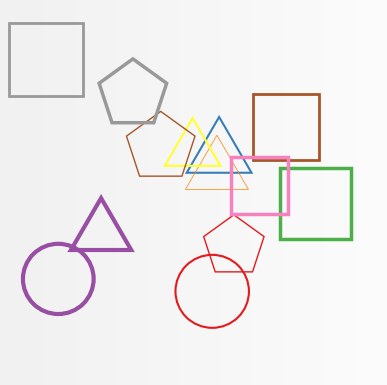[{"shape": "circle", "thickness": 1.5, "radius": 0.47, "center": [0.548, 0.243]}, {"shape": "pentagon", "thickness": 1, "radius": 0.41, "center": [0.604, 0.36]}, {"shape": "triangle", "thickness": 1.5, "radius": 0.48, "center": [0.565, 0.6]}, {"shape": "square", "thickness": 2.5, "radius": 0.46, "center": [0.814, 0.471]}, {"shape": "triangle", "thickness": 3, "radius": 0.45, "center": [0.261, 0.396]}, {"shape": "circle", "thickness": 3, "radius": 0.46, "center": [0.15, 0.276]}, {"shape": "triangle", "thickness": 0.5, "radius": 0.47, "center": [0.56, 0.555]}, {"shape": "triangle", "thickness": 1.5, "radius": 0.41, "center": [0.497, 0.611]}, {"shape": "square", "thickness": 2, "radius": 0.43, "center": [0.738, 0.67]}, {"shape": "pentagon", "thickness": 1, "radius": 0.46, "center": [0.415, 0.618]}, {"shape": "square", "thickness": 2.5, "radius": 0.37, "center": [0.67, 0.518]}, {"shape": "pentagon", "thickness": 2.5, "radius": 0.46, "center": [0.343, 0.755]}, {"shape": "square", "thickness": 2, "radius": 0.48, "center": [0.118, 0.846]}]